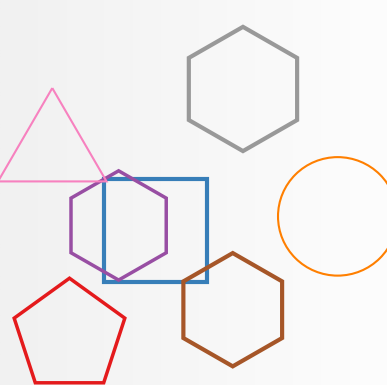[{"shape": "pentagon", "thickness": 2.5, "radius": 0.75, "center": [0.179, 0.127]}, {"shape": "square", "thickness": 3, "radius": 0.67, "center": [0.402, 0.401]}, {"shape": "hexagon", "thickness": 2.5, "radius": 0.71, "center": [0.306, 0.414]}, {"shape": "circle", "thickness": 1.5, "radius": 0.77, "center": [0.871, 0.438]}, {"shape": "hexagon", "thickness": 3, "radius": 0.74, "center": [0.601, 0.196]}, {"shape": "triangle", "thickness": 1.5, "radius": 0.81, "center": [0.135, 0.61]}, {"shape": "hexagon", "thickness": 3, "radius": 0.81, "center": [0.627, 0.769]}]